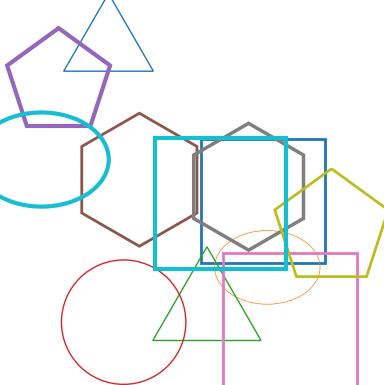[{"shape": "triangle", "thickness": 1, "radius": 0.67, "center": [0.282, 0.882]}, {"shape": "square", "thickness": 2, "radius": 0.8, "center": [0.684, 0.479]}, {"shape": "oval", "thickness": 0.5, "radius": 0.68, "center": [0.694, 0.306]}, {"shape": "triangle", "thickness": 1, "radius": 0.81, "center": [0.537, 0.197]}, {"shape": "circle", "thickness": 1, "radius": 0.81, "center": [0.321, 0.163]}, {"shape": "pentagon", "thickness": 3, "radius": 0.7, "center": [0.152, 0.786]}, {"shape": "hexagon", "thickness": 2, "radius": 0.86, "center": [0.362, 0.533]}, {"shape": "square", "thickness": 2, "radius": 0.87, "center": [0.753, 0.17]}, {"shape": "hexagon", "thickness": 2.5, "radius": 0.82, "center": [0.646, 0.515]}, {"shape": "pentagon", "thickness": 2, "radius": 0.77, "center": [0.861, 0.407]}, {"shape": "oval", "thickness": 3, "radius": 0.87, "center": [0.108, 0.586]}, {"shape": "square", "thickness": 3, "radius": 0.85, "center": [0.574, 0.471]}]